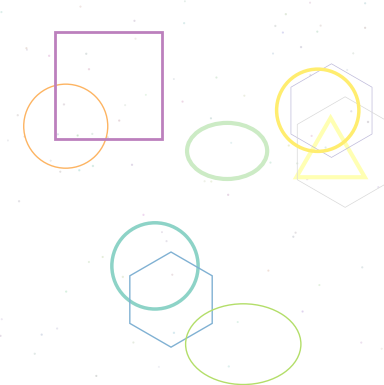[{"shape": "circle", "thickness": 2.5, "radius": 0.56, "center": [0.403, 0.309]}, {"shape": "triangle", "thickness": 3, "radius": 0.51, "center": [0.859, 0.591]}, {"shape": "hexagon", "thickness": 0.5, "radius": 0.61, "center": [0.861, 0.713]}, {"shape": "hexagon", "thickness": 1, "radius": 0.62, "center": [0.444, 0.222]}, {"shape": "circle", "thickness": 1, "radius": 0.55, "center": [0.171, 0.672]}, {"shape": "oval", "thickness": 1, "radius": 0.75, "center": [0.632, 0.106]}, {"shape": "hexagon", "thickness": 0.5, "radius": 0.72, "center": [0.896, 0.605]}, {"shape": "square", "thickness": 2, "radius": 0.7, "center": [0.282, 0.778]}, {"shape": "oval", "thickness": 3, "radius": 0.52, "center": [0.59, 0.608]}, {"shape": "circle", "thickness": 2.5, "radius": 0.53, "center": [0.825, 0.714]}]